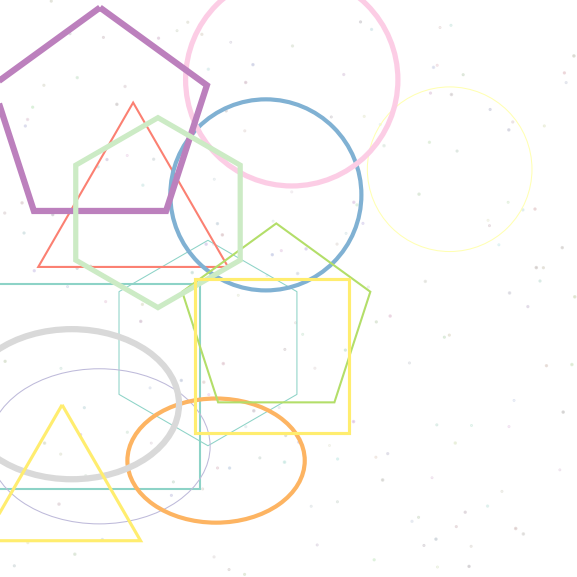[{"shape": "hexagon", "thickness": 0.5, "radius": 0.89, "center": [0.36, 0.405]}, {"shape": "square", "thickness": 1, "radius": 0.89, "center": [0.169, 0.329]}, {"shape": "circle", "thickness": 0.5, "radius": 0.71, "center": [0.779, 0.706]}, {"shape": "oval", "thickness": 0.5, "radius": 0.96, "center": [0.172, 0.226]}, {"shape": "triangle", "thickness": 1, "radius": 0.95, "center": [0.231, 0.632]}, {"shape": "circle", "thickness": 2, "radius": 0.83, "center": [0.46, 0.662]}, {"shape": "oval", "thickness": 2, "radius": 0.77, "center": [0.374, 0.202]}, {"shape": "pentagon", "thickness": 1, "radius": 0.86, "center": [0.478, 0.441]}, {"shape": "circle", "thickness": 2.5, "radius": 0.92, "center": [0.505, 0.861]}, {"shape": "oval", "thickness": 3, "radius": 0.93, "center": [0.124, 0.299]}, {"shape": "pentagon", "thickness": 3, "radius": 0.97, "center": [0.173, 0.791]}, {"shape": "hexagon", "thickness": 2.5, "radius": 0.82, "center": [0.274, 0.631]}, {"shape": "square", "thickness": 1.5, "radius": 0.67, "center": [0.471, 0.383]}, {"shape": "triangle", "thickness": 1.5, "radius": 0.78, "center": [0.108, 0.141]}]